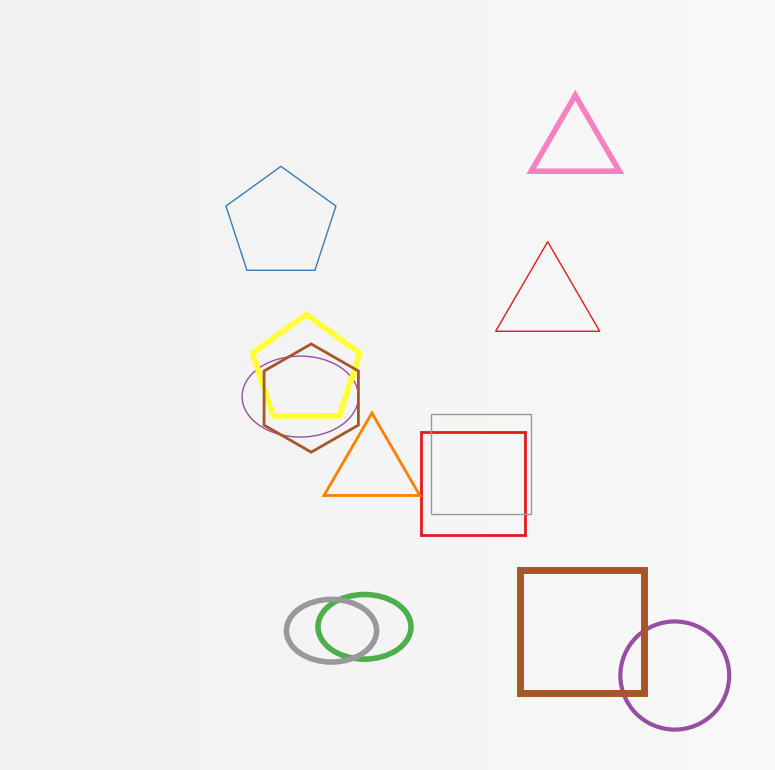[{"shape": "square", "thickness": 1, "radius": 0.34, "center": [0.611, 0.372]}, {"shape": "triangle", "thickness": 0.5, "radius": 0.39, "center": [0.707, 0.609]}, {"shape": "pentagon", "thickness": 0.5, "radius": 0.37, "center": [0.362, 0.709]}, {"shape": "oval", "thickness": 2, "radius": 0.3, "center": [0.47, 0.186]}, {"shape": "circle", "thickness": 1.5, "radius": 0.35, "center": [0.871, 0.123]}, {"shape": "oval", "thickness": 0.5, "radius": 0.38, "center": [0.387, 0.485]}, {"shape": "triangle", "thickness": 1, "radius": 0.36, "center": [0.48, 0.392]}, {"shape": "pentagon", "thickness": 2, "radius": 0.36, "center": [0.395, 0.519]}, {"shape": "square", "thickness": 2.5, "radius": 0.4, "center": [0.751, 0.179]}, {"shape": "hexagon", "thickness": 1, "radius": 0.35, "center": [0.402, 0.483]}, {"shape": "triangle", "thickness": 2, "radius": 0.33, "center": [0.742, 0.81]}, {"shape": "square", "thickness": 0.5, "radius": 0.32, "center": [0.621, 0.398]}, {"shape": "oval", "thickness": 2, "radius": 0.29, "center": [0.428, 0.181]}]